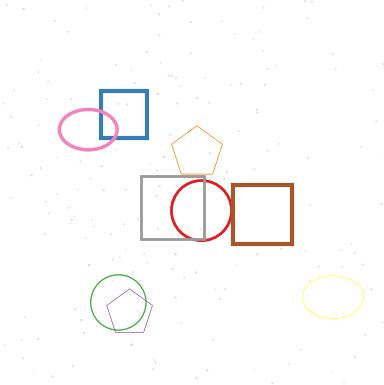[{"shape": "circle", "thickness": 2, "radius": 0.39, "center": [0.523, 0.453]}, {"shape": "square", "thickness": 3, "radius": 0.3, "center": [0.323, 0.703]}, {"shape": "circle", "thickness": 1, "radius": 0.36, "center": [0.307, 0.214]}, {"shape": "pentagon", "thickness": 0.5, "radius": 0.31, "center": [0.337, 0.187]}, {"shape": "pentagon", "thickness": 0.5, "radius": 0.35, "center": [0.512, 0.604]}, {"shape": "oval", "thickness": 0.5, "radius": 0.4, "center": [0.865, 0.228]}, {"shape": "square", "thickness": 3, "radius": 0.39, "center": [0.681, 0.443]}, {"shape": "oval", "thickness": 2.5, "radius": 0.37, "center": [0.229, 0.663]}, {"shape": "square", "thickness": 2, "radius": 0.41, "center": [0.448, 0.462]}]